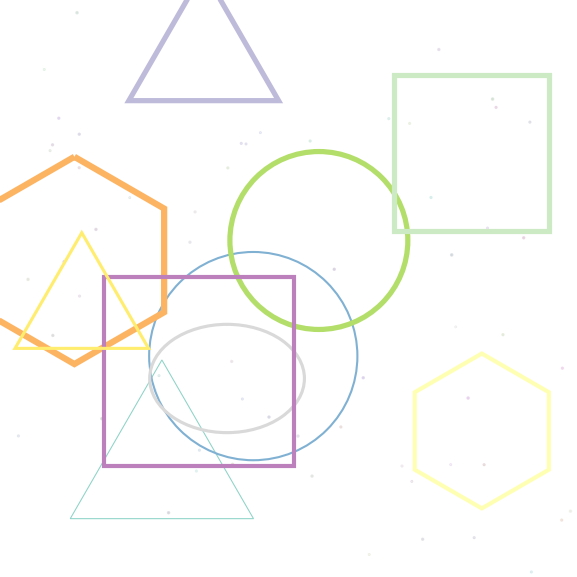[{"shape": "triangle", "thickness": 0.5, "radius": 0.92, "center": [0.28, 0.193]}, {"shape": "hexagon", "thickness": 2, "radius": 0.67, "center": [0.834, 0.253]}, {"shape": "triangle", "thickness": 2.5, "radius": 0.75, "center": [0.353, 0.9]}, {"shape": "circle", "thickness": 1, "radius": 0.9, "center": [0.439, 0.383]}, {"shape": "hexagon", "thickness": 3, "radius": 0.9, "center": [0.129, 0.548]}, {"shape": "circle", "thickness": 2.5, "radius": 0.77, "center": [0.552, 0.583]}, {"shape": "oval", "thickness": 1.5, "radius": 0.67, "center": [0.393, 0.344]}, {"shape": "square", "thickness": 2, "radius": 0.82, "center": [0.344, 0.356]}, {"shape": "square", "thickness": 2.5, "radius": 0.67, "center": [0.816, 0.734]}, {"shape": "triangle", "thickness": 1.5, "radius": 0.67, "center": [0.142, 0.463]}]